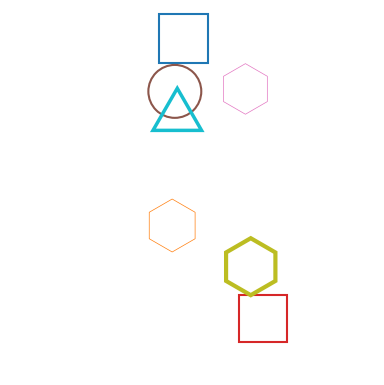[{"shape": "square", "thickness": 1.5, "radius": 0.32, "center": [0.476, 0.9]}, {"shape": "hexagon", "thickness": 0.5, "radius": 0.34, "center": [0.447, 0.414]}, {"shape": "square", "thickness": 1.5, "radius": 0.31, "center": [0.683, 0.173]}, {"shape": "circle", "thickness": 1.5, "radius": 0.34, "center": [0.454, 0.763]}, {"shape": "hexagon", "thickness": 0.5, "radius": 0.33, "center": [0.637, 0.769]}, {"shape": "hexagon", "thickness": 3, "radius": 0.37, "center": [0.651, 0.307]}, {"shape": "triangle", "thickness": 2.5, "radius": 0.36, "center": [0.46, 0.698]}]